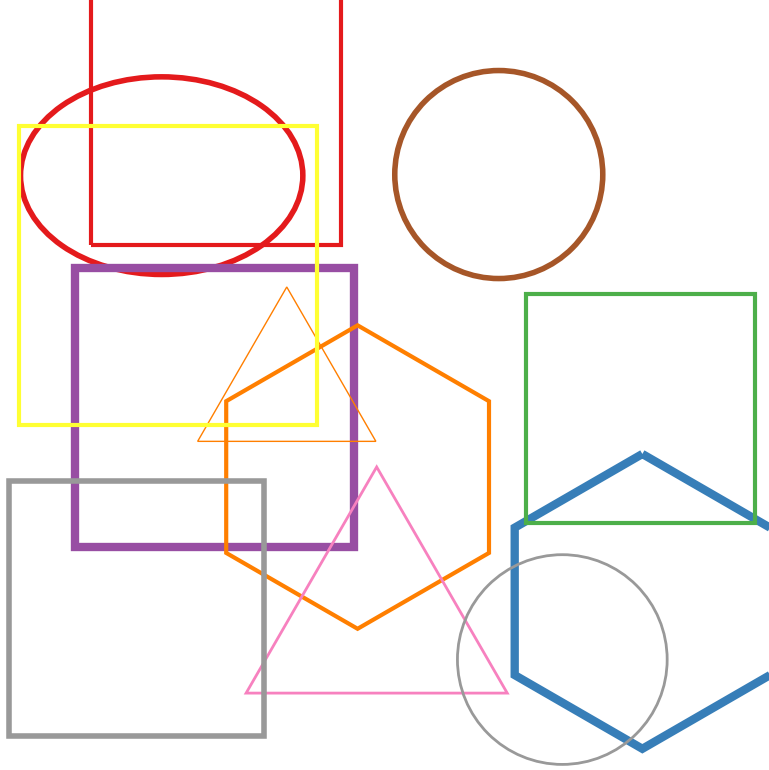[{"shape": "square", "thickness": 1.5, "radius": 0.81, "center": [0.281, 0.845]}, {"shape": "oval", "thickness": 2, "radius": 0.92, "center": [0.21, 0.772]}, {"shape": "hexagon", "thickness": 3, "radius": 0.96, "center": [0.834, 0.219]}, {"shape": "square", "thickness": 1.5, "radius": 0.74, "center": [0.831, 0.469]}, {"shape": "square", "thickness": 3, "radius": 0.91, "center": [0.279, 0.471]}, {"shape": "triangle", "thickness": 0.5, "radius": 0.67, "center": [0.372, 0.494]}, {"shape": "hexagon", "thickness": 1.5, "radius": 0.99, "center": [0.464, 0.38]}, {"shape": "square", "thickness": 1.5, "radius": 0.97, "center": [0.218, 0.642]}, {"shape": "circle", "thickness": 2, "radius": 0.68, "center": [0.648, 0.773]}, {"shape": "triangle", "thickness": 1, "radius": 0.98, "center": [0.489, 0.198]}, {"shape": "square", "thickness": 2, "radius": 0.83, "center": [0.177, 0.21]}, {"shape": "circle", "thickness": 1, "radius": 0.68, "center": [0.73, 0.143]}]